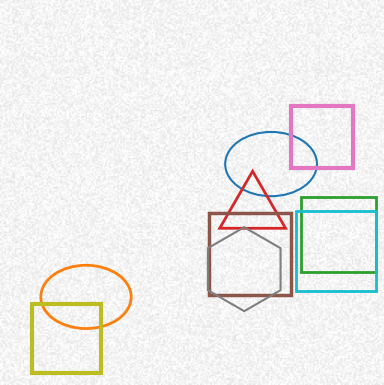[{"shape": "oval", "thickness": 1.5, "radius": 0.6, "center": [0.704, 0.574]}, {"shape": "oval", "thickness": 2, "radius": 0.59, "center": [0.223, 0.229]}, {"shape": "square", "thickness": 2, "radius": 0.49, "center": [0.879, 0.391]}, {"shape": "triangle", "thickness": 2, "radius": 0.49, "center": [0.656, 0.456]}, {"shape": "square", "thickness": 2.5, "radius": 0.53, "center": [0.649, 0.34]}, {"shape": "square", "thickness": 3, "radius": 0.4, "center": [0.837, 0.644]}, {"shape": "hexagon", "thickness": 1.5, "radius": 0.55, "center": [0.634, 0.301]}, {"shape": "square", "thickness": 3, "radius": 0.45, "center": [0.172, 0.121]}, {"shape": "square", "thickness": 2, "radius": 0.52, "center": [0.873, 0.348]}]